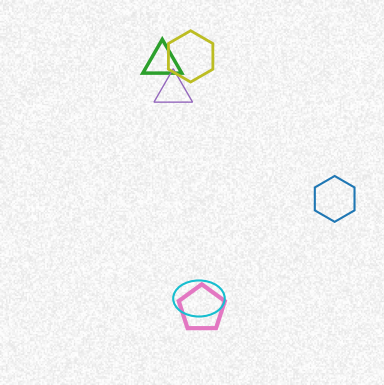[{"shape": "hexagon", "thickness": 1.5, "radius": 0.3, "center": [0.869, 0.483]}, {"shape": "triangle", "thickness": 2.5, "radius": 0.29, "center": [0.422, 0.839]}, {"shape": "triangle", "thickness": 1, "radius": 0.29, "center": [0.45, 0.764]}, {"shape": "pentagon", "thickness": 3, "radius": 0.31, "center": [0.524, 0.199]}, {"shape": "hexagon", "thickness": 2, "radius": 0.33, "center": [0.495, 0.854]}, {"shape": "oval", "thickness": 1.5, "radius": 0.33, "center": [0.517, 0.225]}]